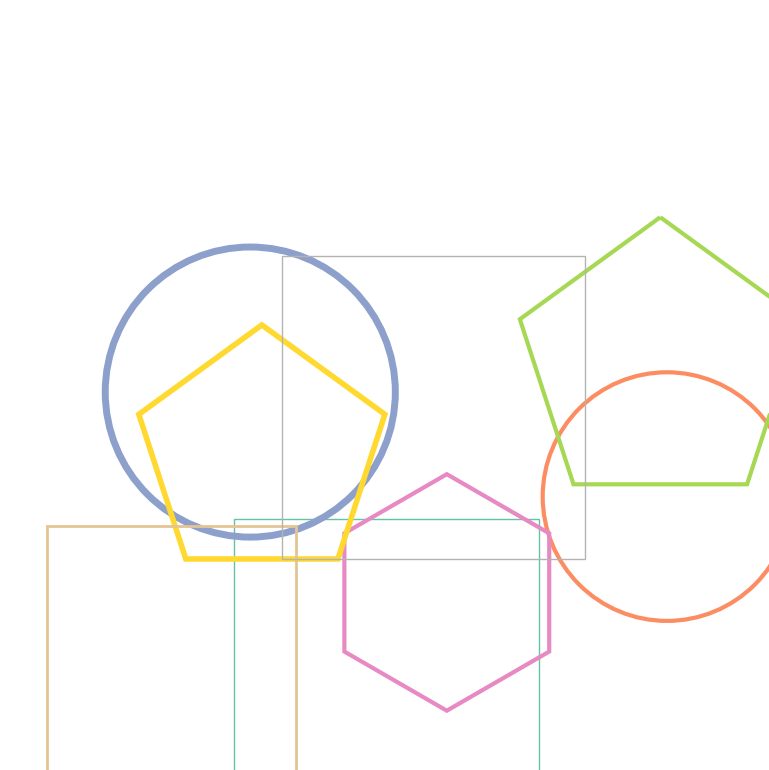[{"shape": "square", "thickness": 0.5, "radius": 0.99, "center": [0.502, 0.128]}, {"shape": "circle", "thickness": 1.5, "radius": 0.81, "center": [0.866, 0.355]}, {"shape": "circle", "thickness": 2.5, "radius": 0.94, "center": [0.325, 0.491]}, {"shape": "hexagon", "thickness": 1.5, "radius": 0.77, "center": [0.58, 0.231]}, {"shape": "pentagon", "thickness": 1.5, "radius": 0.96, "center": [0.858, 0.526]}, {"shape": "pentagon", "thickness": 2, "radius": 0.84, "center": [0.34, 0.41]}, {"shape": "square", "thickness": 1, "radius": 0.81, "center": [0.222, 0.155]}, {"shape": "square", "thickness": 0.5, "radius": 0.98, "center": [0.563, 0.471]}]